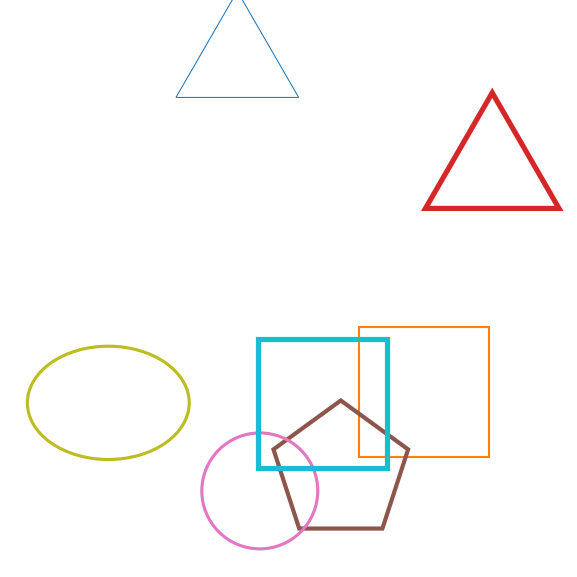[{"shape": "triangle", "thickness": 0.5, "radius": 0.61, "center": [0.411, 0.892]}, {"shape": "square", "thickness": 1, "radius": 0.56, "center": [0.734, 0.321]}, {"shape": "triangle", "thickness": 2.5, "radius": 0.67, "center": [0.852, 0.705]}, {"shape": "pentagon", "thickness": 2, "radius": 0.61, "center": [0.59, 0.183]}, {"shape": "circle", "thickness": 1.5, "radius": 0.5, "center": [0.45, 0.149]}, {"shape": "oval", "thickness": 1.5, "radius": 0.7, "center": [0.188, 0.302]}, {"shape": "square", "thickness": 2.5, "radius": 0.56, "center": [0.559, 0.301]}]